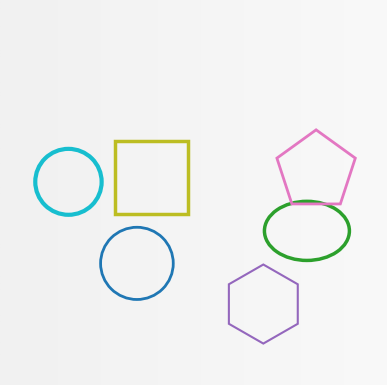[{"shape": "circle", "thickness": 2, "radius": 0.47, "center": [0.353, 0.316]}, {"shape": "oval", "thickness": 2.5, "radius": 0.55, "center": [0.792, 0.4]}, {"shape": "hexagon", "thickness": 1.5, "radius": 0.51, "center": [0.68, 0.21]}, {"shape": "pentagon", "thickness": 2, "radius": 0.53, "center": [0.816, 0.556]}, {"shape": "square", "thickness": 2.5, "radius": 0.47, "center": [0.39, 0.539]}, {"shape": "circle", "thickness": 3, "radius": 0.43, "center": [0.177, 0.528]}]